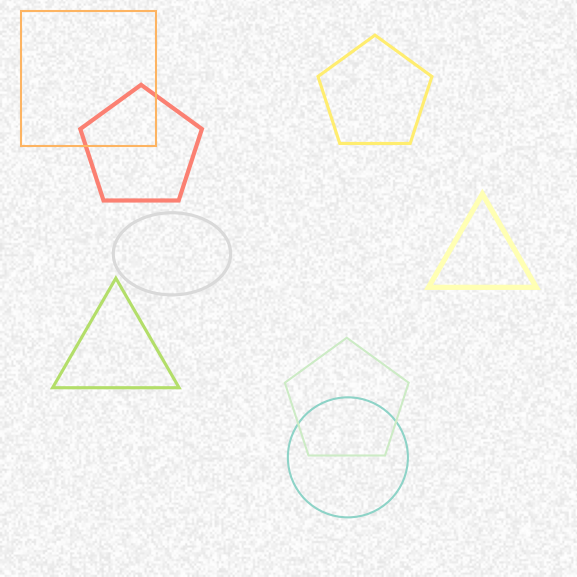[{"shape": "circle", "thickness": 1, "radius": 0.52, "center": [0.602, 0.207]}, {"shape": "triangle", "thickness": 2.5, "radius": 0.54, "center": [0.835, 0.556]}, {"shape": "pentagon", "thickness": 2, "radius": 0.55, "center": [0.244, 0.742]}, {"shape": "square", "thickness": 1, "radius": 0.58, "center": [0.153, 0.863]}, {"shape": "triangle", "thickness": 1.5, "radius": 0.63, "center": [0.201, 0.391]}, {"shape": "oval", "thickness": 1.5, "radius": 0.51, "center": [0.298, 0.56]}, {"shape": "pentagon", "thickness": 1, "radius": 0.56, "center": [0.6, 0.302]}, {"shape": "pentagon", "thickness": 1.5, "radius": 0.52, "center": [0.649, 0.835]}]